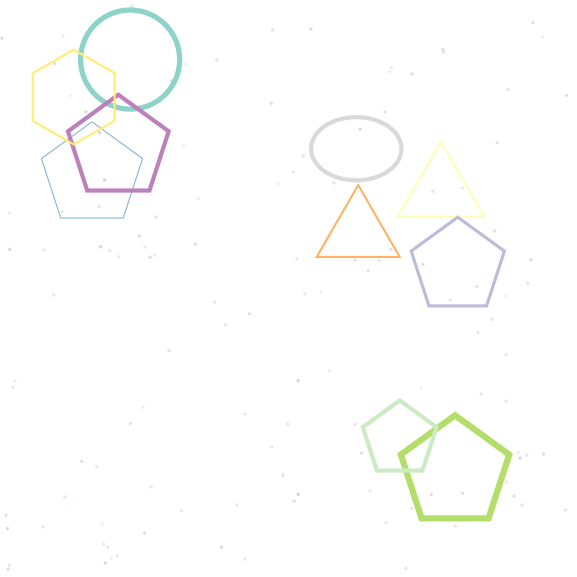[{"shape": "circle", "thickness": 2.5, "radius": 0.43, "center": [0.225, 0.896]}, {"shape": "triangle", "thickness": 1, "radius": 0.43, "center": [0.764, 0.667]}, {"shape": "pentagon", "thickness": 1.5, "radius": 0.42, "center": [0.793, 0.538]}, {"shape": "pentagon", "thickness": 0.5, "radius": 0.46, "center": [0.159, 0.696]}, {"shape": "triangle", "thickness": 1, "radius": 0.42, "center": [0.62, 0.596]}, {"shape": "pentagon", "thickness": 3, "radius": 0.49, "center": [0.788, 0.181]}, {"shape": "oval", "thickness": 2, "radius": 0.39, "center": [0.617, 0.742]}, {"shape": "pentagon", "thickness": 2, "radius": 0.46, "center": [0.205, 0.743]}, {"shape": "pentagon", "thickness": 2, "radius": 0.34, "center": [0.692, 0.239]}, {"shape": "hexagon", "thickness": 1, "radius": 0.41, "center": [0.128, 0.831]}]